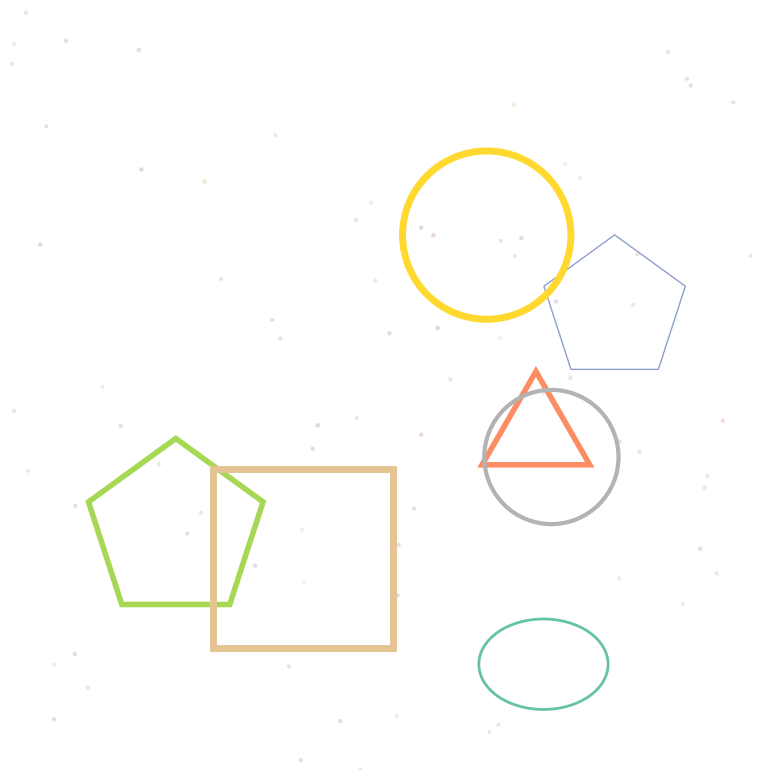[{"shape": "oval", "thickness": 1, "radius": 0.42, "center": [0.706, 0.137]}, {"shape": "triangle", "thickness": 2, "radius": 0.4, "center": [0.696, 0.437]}, {"shape": "pentagon", "thickness": 0.5, "radius": 0.48, "center": [0.798, 0.598]}, {"shape": "pentagon", "thickness": 2, "radius": 0.6, "center": [0.228, 0.311]}, {"shape": "circle", "thickness": 2.5, "radius": 0.55, "center": [0.632, 0.695]}, {"shape": "square", "thickness": 2.5, "radius": 0.58, "center": [0.394, 0.274]}, {"shape": "circle", "thickness": 1.5, "radius": 0.44, "center": [0.716, 0.406]}]